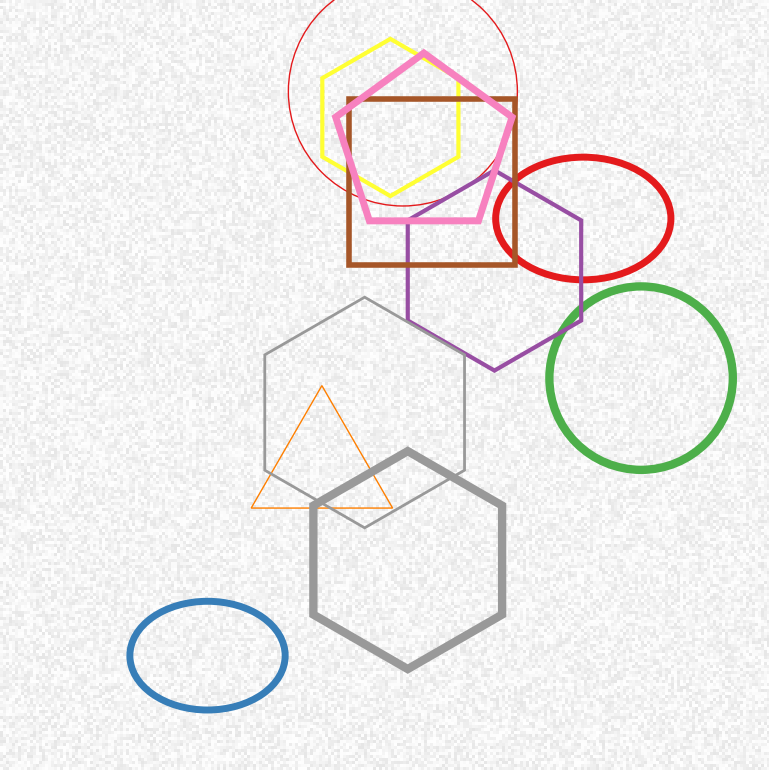[{"shape": "oval", "thickness": 2.5, "radius": 0.57, "center": [0.758, 0.716]}, {"shape": "circle", "thickness": 0.5, "radius": 0.74, "center": [0.523, 0.881]}, {"shape": "oval", "thickness": 2.5, "radius": 0.5, "center": [0.269, 0.149]}, {"shape": "circle", "thickness": 3, "radius": 0.6, "center": [0.833, 0.509]}, {"shape": "hexagon", "thickness": 1.5, "radius": 0.65, "center": [0.642, 0.649]}, {"shape": "triangle", "thickness": 0.5, "radius": 0.53, "center": [0.418, 0.393]}, {"shape": "hexagon", "thickness": 1.5, "radius": 0.51, "center": [0.507, 0.847]}, {"shape": "square", "thickness": 2, "radius": 0.54, "center": [0.56, 0.764]}, {"shape": "pentagon", "thickness": 2.5, "radius": 0.6, "center": [0.551, 0.811]}, {"shape": "hexagon", "thickness": 3, "radius": 0.71, "center": [0.53, 0.273]}, {"shape": "hexagon", "thickness": 1, "radius": 0.75, "center": [0.474, 0.464]}]